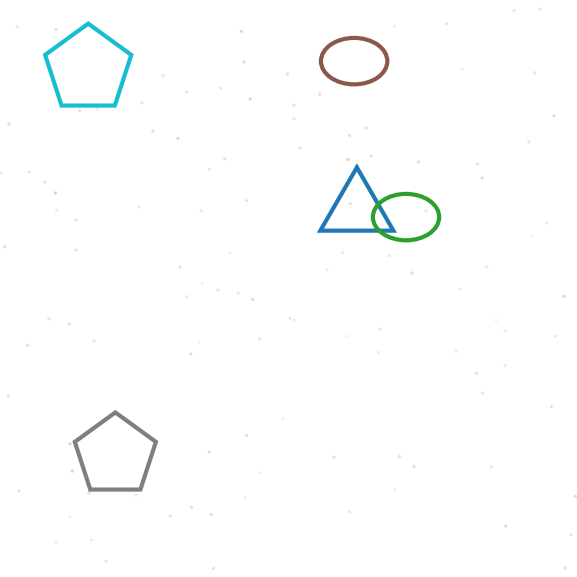[{"shape": "triangle", "thickness": 2, "radius": 0.37, "center": [0.618, 0.636]}, {"shape": "oval", "thickness": 2, "radius": 0.29, "center": [0.703, 0.623]}, {"shape": "oval", "thickness": 2, "radius": 0.29, "center": [0.613, 0.893]}, {"shape": "pentagon", "thickness": 2, "radius": 0.37, "center": [0.2, 0.211]}, {"shape": "pentagon", "thickness": 2, "radius": 0.39, "center": [0.153, 0.88]}]